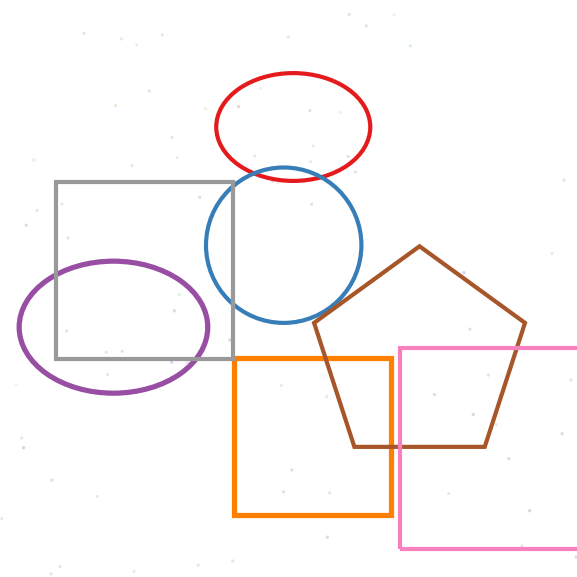[{"shape": "oval", "thickness": 2, "radius": 0.67, "center": [0.508, 0.779]}, {"shape": "circle", "thickness": 2, "radius": 0.67, "center": [0.491, 0.575]}, {"shape": "oval", "thickness": 2.5, "radius": 0.82, "center": [0.196, 0.433]}, {"shape": "square", "thickness": 2.5, "radius": 0.68, "center": [0.54, 0.244]}, {"shape": "pentagon", "thickness": 2, "radius": 0.96, "center": [0.726, 0.381]}, {"shape": "square", "thickness": 2, "radius": 0.87, "center": [0.867, 0.223]}, {"shape": "square", "thickness": 2, "radius": 0.76, "center": [0.25, 0.531]}]